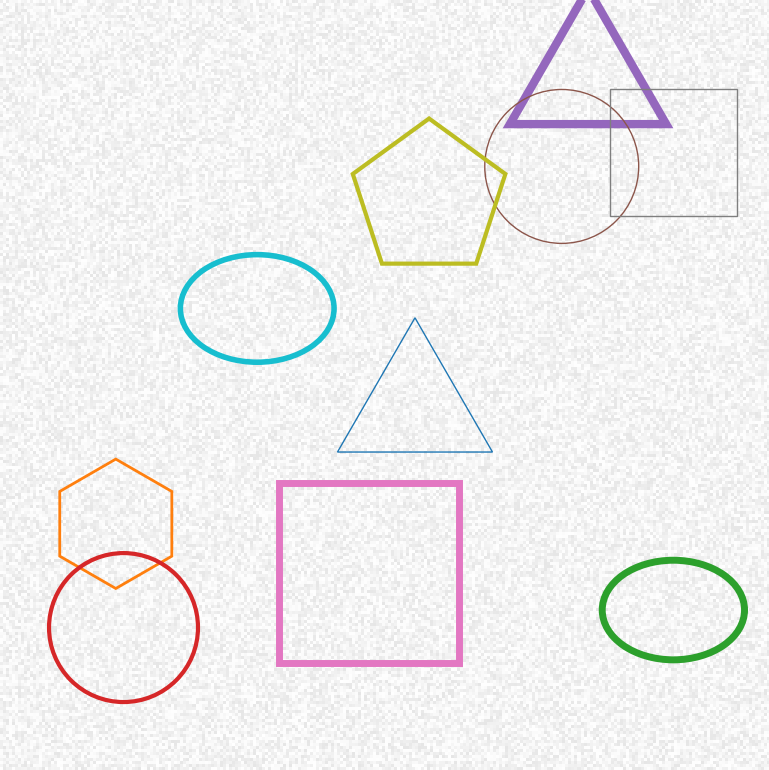[{"shape": "triangle", "thickness": 0.5, "radius": 0.58, "center": [0.539, 0.471]}, {"shape": "hexagon", "thickness": 1, "radius": 0.42, "center": [0.15, 0.32]}, {"shape": "oval", "thickness": 2.5, "radius": 0.46, "center": [0.875, 0.208]}, {"shape": "circle", "thickness": 1.5, "radius": 0.48, "center": [0.16, 0.185]}, {"shape": "triangle", "thickness": 3, "radius": 0.59, "center": [0.764, 0.897]}, {"shape": "circle", "thickness": 0.5, "radius": 0.5, "center": [0.73, 0.784]}, {"shape": "square", "thickness": 2.5, "radius": 0.58, "center": [0.479, 0.256]}, {"shape": "square", "thickness": 0.5, "radius": 0.41, "center": [0.874, 0.802]}, {"shape": "pentagon", "thickness": 1.5, "radius": 0.52, "center": [0.557, 0.742]}, {"shape": "oval", "thickness": 2, "radius": 0.5, "center": [0.334, 0.599]}]